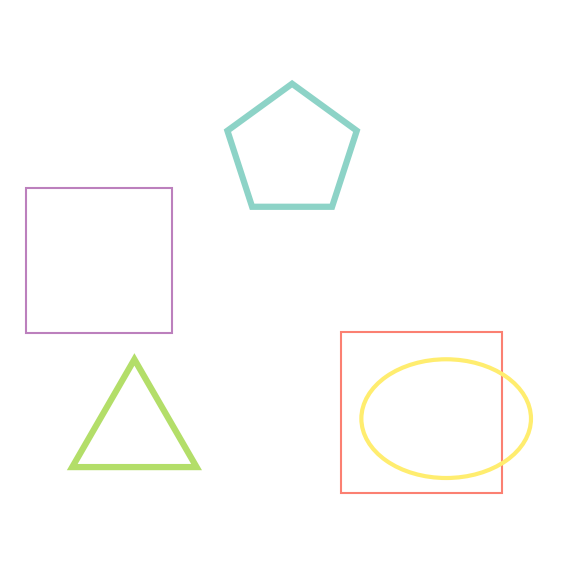[{"shape": "pentagon", "thickness": 3, "radius": 0.59, "center": [0.506, 0.736]}, {"shape": "square", "thickness": 1, "radius": 0.7, "center": [0.73, 0.285]}, {"shape": "triangle", "thickness": 3, "radius": 0.62, "center": [0.233, 0.252]}, {"shape": "square", "thickness": 1, "radius": 0.63, "center": [0.171, 0.548]}, {"shape": "oval", "thickness": 2, "radius": 0.73, "center": [0.773, 0.274]}]